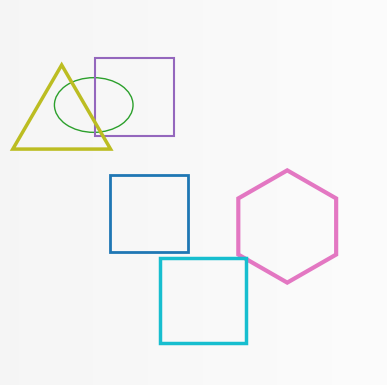[{"shape": "square", "thickness": 2, "radius": 0.5, "center": [0.384, 0.446]}, {"shape": "oval", "thickness": 1, "radius": 0.51, "center": [0.242, 0.727]}, {"shape": "square", "thickness": 1.5, "radius": 0.51, "center": [0.347, 0.747]}, {"shape": "hexagon", "thickness": 3, "radius": 0.73, "center": [0.741, 0.412]}, {"shape": "triangle", "thickness": 2.5, "radius": 0.73, "center": [0.159, 0.686]}, {"shape": "square", "thickness": 2.5, "radius": 0.55, "center": [0.524, 0.22]}]